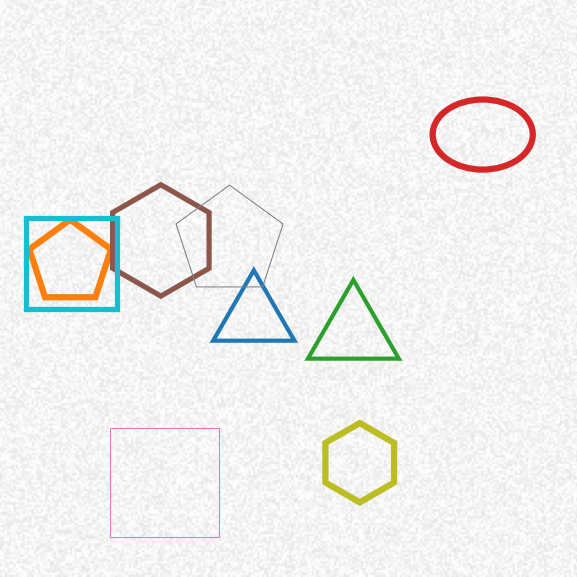[{"shape": "triangle", "thickness": 2, "radius": 0.41, "center": [0.439, 0.45]}, {"shape": "pentagon", "thickness": 3, "radius": 0.37, "center": [0.122, 0.545]}, {"shape": "triangle", "thickness": 2, "radius": 0.45, "center": [0.612, 0.424]}, {"shape": "oval", "thickness": 3, "radius": 0.43, "center": [0.836, 0.766]}, {"shape": "hexagon", "thickness": 2.5, "radius": 0.48, "center": [0.279, 0.583]}, {"shape": "square", "thickness": 0.5, "radius": 0.47, "center": [0.285, 0.164]}, {"shape": "pentagon", "thickness": 0.5, "radius": 0.49, "center": [0.397, 0.581]}, {"shape": "hexagon", "thickness": 3, "radius": 0.34, "center": [0.623, 0.198]}, {"shape": "square", "thickness": 2.5, "radius": 0.39, "center": [0.123, 0.543]}]